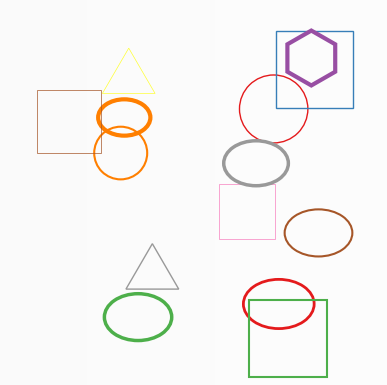[{"shape": "circle", "thickness": 1, "radius": 0.44, "center": [0.706, 0.717]}, {"shape": "oval", "thickness": 2, "radius": 0.46, "center": [0.719, 0.21]}, {"shape": "square", "thickness": 1, "radius": 0.5, "center": [0.811, 0.82]}, {"shape": "square", "thickness": 1.5, "radius": 0.5, "center": [0.743, 0.121]}, {"shape": "oval", "thickness": 2.5, "radius": 0.43, "center": [0.356, 0.176]}, {"shape": "hexagon", "thickness": 3, "radius": 0.36, "center": [0.803, 0.849]}, {"shape": "circle", "thickness": 1.5, "radius": 0.34, "center": [0.311, 0.602]}, {"shape": "oval", "thickness": 3, "radius": 0.34, "center": [0.321, 0.695]}, {"shape": "triangle", "thickness": 0.5, "radius": 0.39, "center": [0.332, 0.796]}, {"shape": "oval", "thickness": 1.5, "radius": 0.44, "center": [0.822, 0.395]}, {"shape": "square", "thickness": 0.5, "radius": 0.41, "center": [0.179, 0.685]}, {"shape": "square", "thickness": 0.5, "radius": 0.36, "center": [0.638, 0.45]}, {"shape": "oval", "thickness": 2.5, "radius": 0.42, "center": [0.661, 0.576]}, {"shape": "triangle", "thickness": 1, "radius": 0.39, "center": [0.393, 0.288]}]